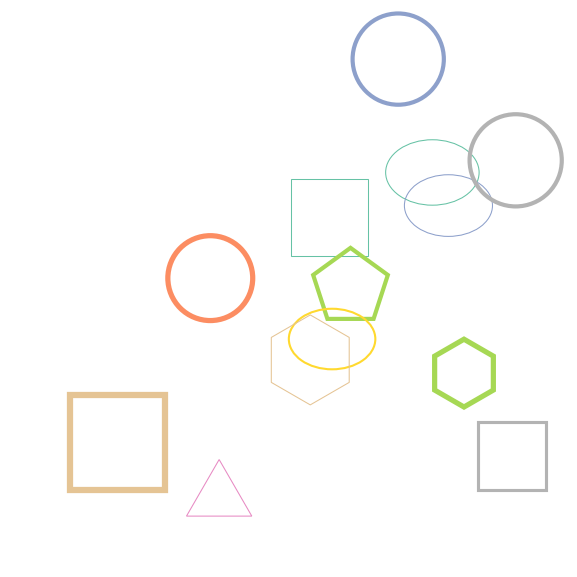[{"shape": "square", "thickness": 0.5, "radius": 0.33, "center": [0.571, 0.622]}, {"shape": "oval", "thickness": 0.5, "radius": 0.4, "center": [0.749, 0.7]}, {"shape": "circle", "thickness": 2.5, "radius": 0.37, "center": [0.364, 0.518]}, {"shape": "oval", "thickness": 0.5, "radius": 0.38, "center": [0.777, 0.643]}, {"shape": "circle", "thickness": 2, "radius": 0.39, "center": [0.69, 0.897]}, {"shape": "triangle", "thickness": 0.5, "radius": 0.33, "center": [0.379, 0.138]}, {"shape": "hexagon", "thickness": 2.5, "radius": 0.29, "center": [0.803, 0.353]}, {"shape": "pentagon", "thickness": 2, "radius": 0.34, "center": [0.607, 0.502]}, {"shape": "oval", "thickness": 1, "radius": 0.37, "center": [0.575, 0.412]}, {"shape": "hexagon", "thickness": 0.5, "radius": 0.39, "center": [0.537, 0.376]}, {"shape": "square", "thickness": 3, "radius": 0.41, "center": [0.204, 0.232]}, {"shape": "square", "thickness": 1.5, "radius": 0.29, "center": [0.886, 0.209]}, {"shape": "circle", "thickness": 2, "radius": 0.4, "center": [0.893, 0.722]}]